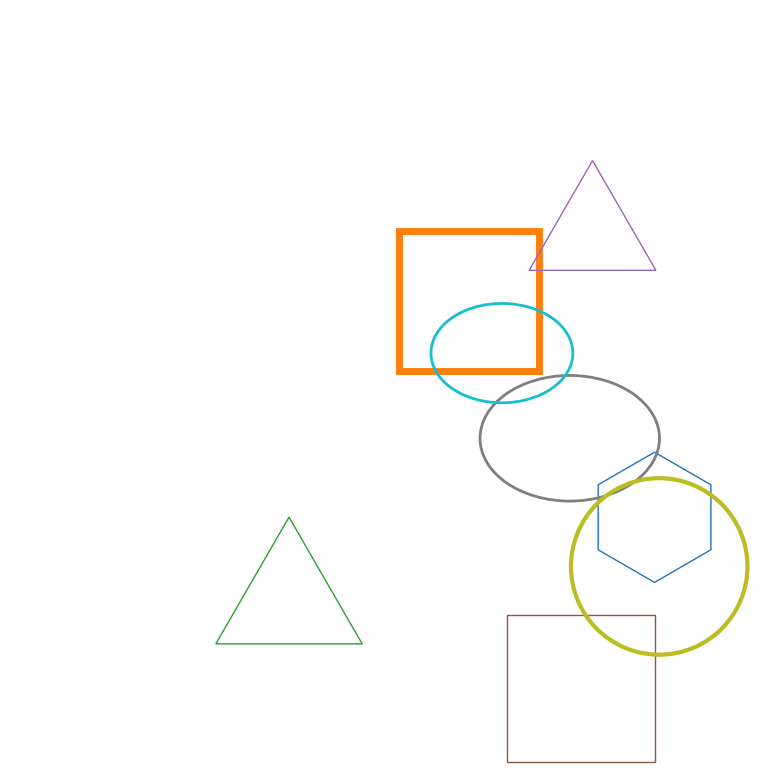[{"shape": "hexagon", "thickness": 0.5, "radius": 0.42, "center": [0.85, 0.328]}, {"shape": "square", "thickness": 2.5, "radius": 0.46, "center": [0.609, 0.61]}, {"shape": "triangle", "thickness": 0.5, "radius": 0.55, "center": [0.375, 0.219]}, {"shape": "triangle", "thickness": 0.5, "radius": 0.48, "center": [0.77, 0.696]}, {"shape": "square", "thickness": 0.5, "radius": 0.48, "center": [0.755, 0.106]}, {"shape": "oval", "thickness": 1, "radius": 0.58, "center": [0.74, 0.431]}, {"shape": "circle", "thickness": 1.5, "radius": 0.57, "center": [0.856, 0.264]}, {"shape": "oval", "thickness": 1, "radius": 0.46, "center": [0.652, 0.541]}]